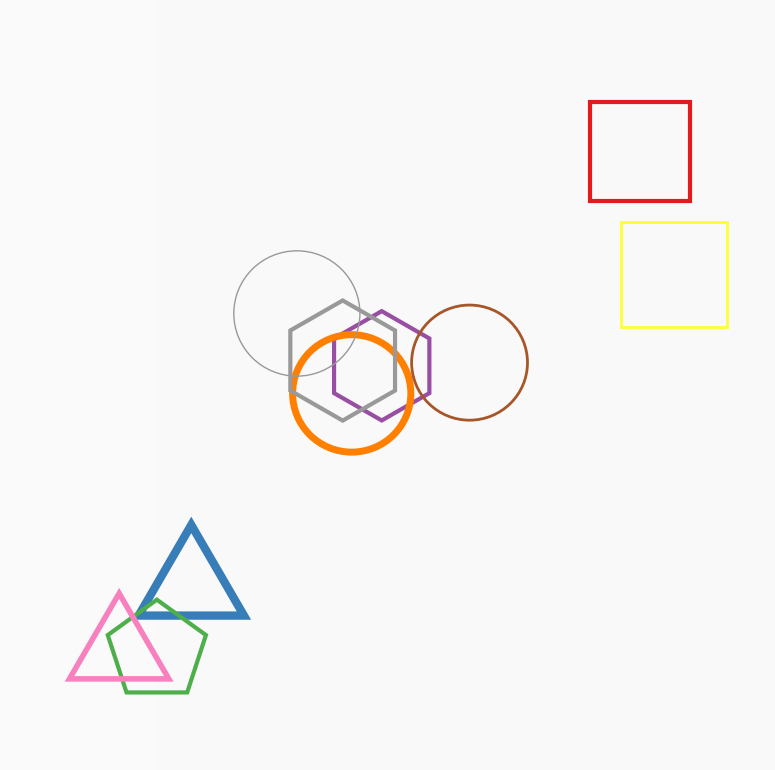[{"shape": "square", "thickness": 1.5, "radius": 0.32, "center": [0.826, 0.804]}, {"shape": "triangle", "thickness": 3, "radius": 0.39, "center": [0.247, 0.24]}, {"shape": "pentagon", "thickness": 1.5, "radius": 0.33, "center": [0.202, 0.155]}, {"shape": "hexagon", "thickness": 1.5, "radius": 0.35, "center": [0.493, 0.525]}, {"shape": "circle", "thickness": 2.5, "radius": 0.38, "center": [0.454, 0.489]}, {"shape": "square", "thickness": 1, "radius": 0.34, "center": [0.87, 0.643]}, {"shape": "circle", "thickness": 1, "radius": 0.37, "center": [0.606, 0.529]}, {"shape": "triangle", "thickness": 2, "radius": 0.37, "center": [0.154, 0.155]}, {"shape": "circle", "thickness": 0.5, "radius": 0.41, "center": [0.383, 0.593]}, {"shape": "hexagon", "thickness": 1.5, "radius": 0.39, "center": [0.442, 0.532]}]